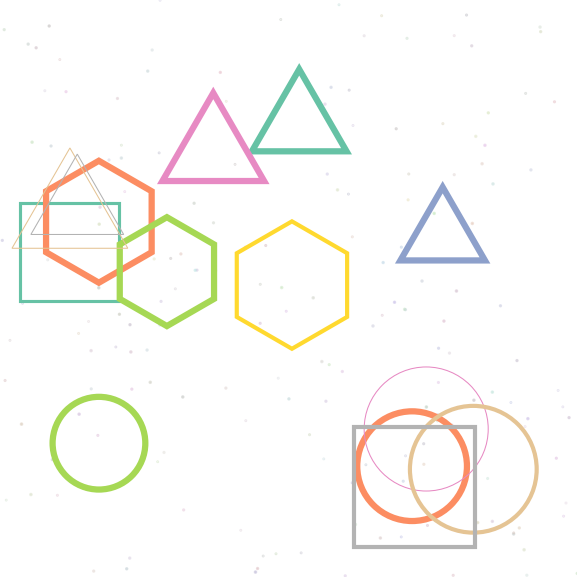[{"shape": "triangle", "thickness": 3, "radius": 0.47, "center": [0.518, 0.784]}, {"shape": "square", "thickness": 1.5, "radius": 0.42, "center": [0.12, 0.563]}, {"shape": "hexagon", "thickness": 3, "radius": 0.53, "center": [0.171, 0.615]}, {"shape": "circle", "thickness": 3, "radius": 0.47, "center": [0.714, 0.192]}, {"shape": "triangle", "thickness": 3, "radius": 0.42, "center": [0.767, 0.59]}, {"shape": "circle", "thickness": 0.5, "radius": 0.54, "center": [0.738, 0.256]}, {"shape": "triangle", "thickness": 3, "radius": 0.51, "center": [0.369, 0.737]}, {"shape": "hexagon", "thickness": 3, "radius": 0.47, "center": [0.289, 0.529]}, {"shape": "circle", "thickness": 3, "radius": 0.4, "center": [0.171, 0.232]}, {"shape": "hexagon", "thickness": 2, "radius": 0.55, "center": [0.506, 0.506]}, {"shape": "triangle", "thickness": 0.5, "radius": 0.58, "center": [0.121, 0.627]}, {"shape": "circle", "thickness": 2, "radius": 0.55, "center": [0.82, 0.187]}, {"shape": "triangle", "thickness": 0.5, "radius": 0.46, "center": [0.134, 0.639]}, {"shape": "square", "thickness": 2, "radius": 0.52, "center": [0.718, 0.156]}]